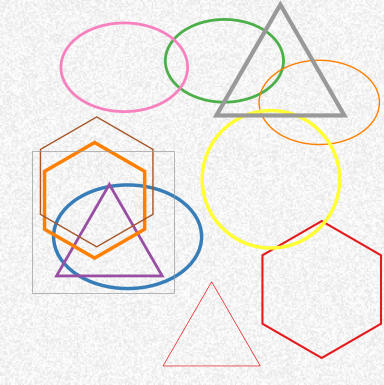[{"shape": "hexagon", "thickness": 1.5, "radius": 0.89, "center": [0.836, 0.248]}, {"shape": "triangle", "thickness": 0.5, "radius": 0.73, "center": [0.55, 0.122]}, {"shape": "oval", "thickness": 2.5, "radius": 0.96, "center": [0.331, 0.385]}, {"shape": "oval", "thickness": 2, "radius": 0.77, "center": [0.583, 0.842]}, {"shape": "triangle", "thickness": 2, "radius": 0.79, "center": [0.284, 0.363]}, {"shape": "hexagon", "thickness": 2.5, "radius": 0.75, "center": [0.246, 0.48]}, {"shape": "oval", "thickness": 1, "radius": 0.78, "center": [0.829, 0.734]}, {"shape": "circle", "thickness": 2.5, "radius": 0.89, "center": [0.704, 0.534]}, {"shape": "hexagon", "thickness": 1, "radius": 0.84, "center": [0.251, 0.528]}, {"shape": "oval", "thickness": 2, "radius": 0.82, "center": [0.323, 0.825]}, {"shape": "triangle", "thickness": 3, "radius": 0.96, "center": [0.728, 0.796]}, {"shape": "square", "thickness": 0.5, "radius": 0.92, "center": [0.268, 0.424]}]